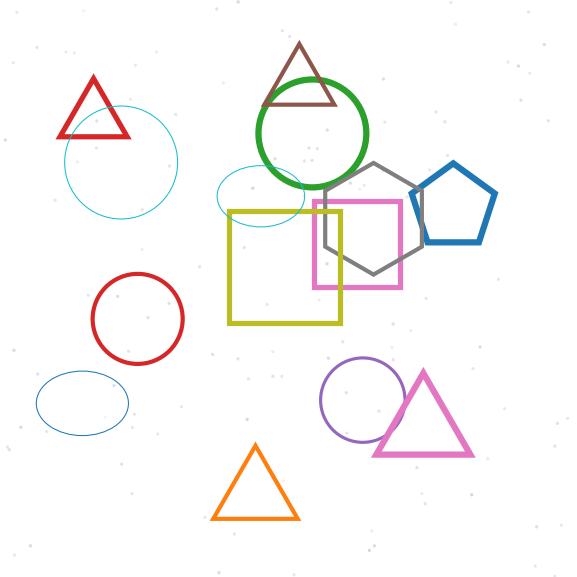[{"shape": "pentagon", "thickness": 3, "radius": 0.38, "center": [0.785, 0.641]}, {"shape": "oval", "thickness": 0.5, "radius": 0.4, "center": [0.143, 0.301]}, {"shape": "triangle", "thickness": 2, "radius": 0.42, "center": [0.442, 0.143]}, {"shape": "circle", "thickness": 3, "radius": 0.47, "center": [0.541, 0.768]}, {"shape": "triangle", "thickness": 2.5, "radius": 0.34, "center": [0.162, 0.796]}, {"shape": "circle", "thickness": 2, "radius": 0.39, "center": [0.238, 0.447]}, {"shape": "circle", "thickness": 1.5, "radius": 0.37, "center": [0.628, 0.306]}, {"shape": "triangle", "thickness": 2, "radius": 0.35, "center": [0.518, 0.853]}, {"shape": "square", "thickness": 2.5, "radius": 0.37, "center": [0.618, 0.577]}, {"shape": "triangle", "thickness": 3, "radius": 0.47, "center": [0.733, 0.259]}, {"shape": "hexagon", "thickness": 2, "radius": 0.48, "center": [0.647, 0.62]}, {"shape": "square", "thickness": 2.5, "radius": 0.48, "center": [0.493, 0.536]}, {"shape": "circle", "thickness": 0.5, "radius": 0.49, "center": [0.21, 0.718]}, {"shape": "oval", "thickness": 0.5, "radius": 0.38, "center": [0.452, 0.659]}]